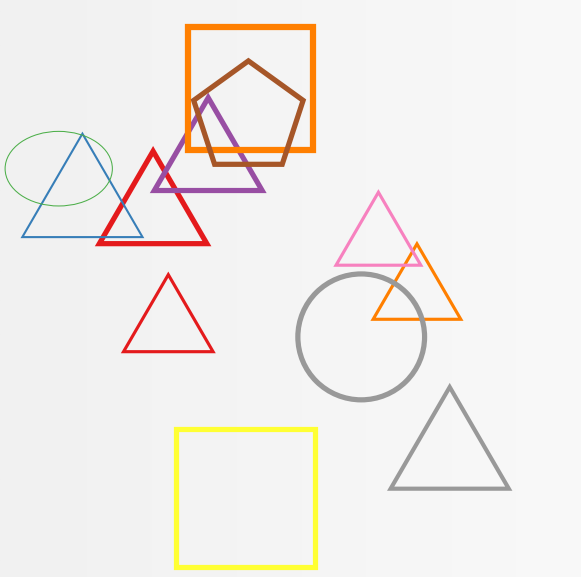[{"shape": "triangle", "thickness": 1.5, "radius": 0.44, "center": [0.29, 0.435]}, {"shape": "triangle", "thickness": 2.5, "radius": 0.53, "center": [0.263, 0.631]}, {"shape": "triangle", "thickness": 1, "radius": 0.6, "center": [0.142, 0.648]}, {"shape": "oval", "thickness": 0.5, "radius": 0.46, "center": [0.101, 0.707]}, {"shape": "triangle", "thickness": 2.5, "radius": 0.54, "center": [0.358, 0.723]}, {"shape": "square", "thickness": 3, "radius": 0.53, "center": [0.431, 0.846]}, {"shape": "triangle", "thickness": 1.5, "radius": 0.44, "center": [0.717, 0.49]}, {"shape": "square", "thickness": 2.5, "radius": 0.6, "center": [0.422, 0.137]}, {"shape": "pentagon", "thickness": 2.5, "radius": 0.49, "center": [0.427, 0.795]}, {"shape": "triangle", "thickness": 1.5, "radius": 0.42, "center": [0.651, 0.582]}, {"shape": "circle", "thickness": 2.5, "radius": 0.55, "center": [0.621, 0.416]}, {"shape": "triangle", "thickness": 2, "radius": 0.59, "center": [0.774, 0.212]}]